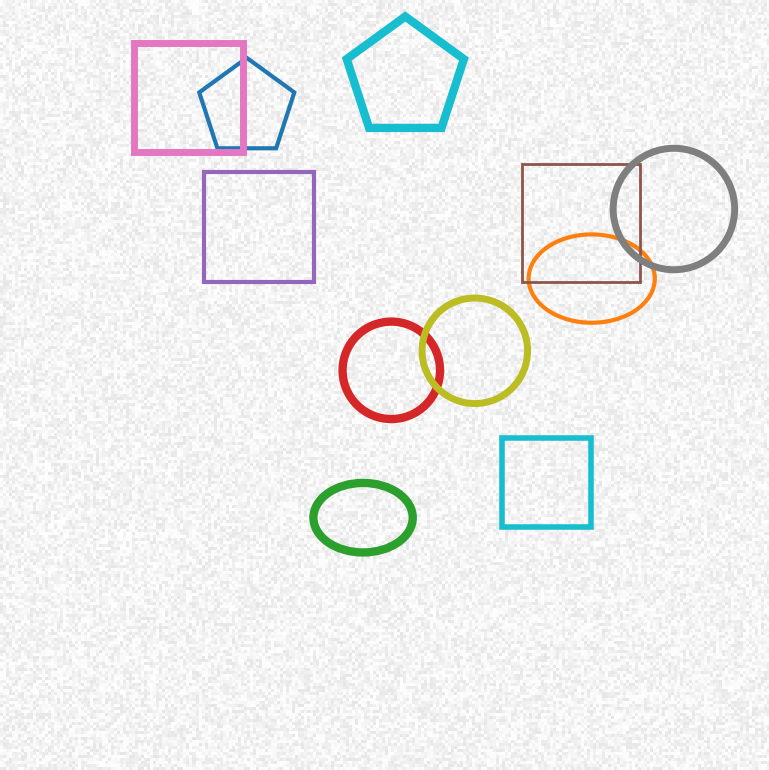[{"shape": "pentagon", "thickness": 1.5, "radius": 0.32, "center": [0.32, 0.86]}, {"shape": "oval", "thickness": 1.5, "radius": 0.41, "center": [0.768, 0.638]}, {"shape": "oval", "thickness": 3, "radius": 0.32, "center": [0.472, 0.328]}, {"shape": "circle", "thickness": 3, "radius": 0.32, "center": [0.508, 0.519]}, {"shape": "square", "thickness": 1.5, "radius": 0.36, "center": [0.337, 0.705]}, {"shape": "square", "thickness": 1, "radius": 0.38, "center": [0.754, 0.711]}, {"shape": "square", "thickness": 2.5, "radius": 0.35, "center": [0.245, 0.873]}, {"shape": "circle", "thickness": 2.5, "radius": 0.39, "center": [0.875, 0.729]}, {"shape": "circle", "thickness": 2.5, "radius": 0.34, "center": [0.617, 0.544]}, {"shape": "square", "thickness": 2, "radius": 0.29, "center": [0.71, 0.373]}, {"shape": "pentagon", "thickness": 3, "radius": 0.4, "center": [0.526, 0.899]}]